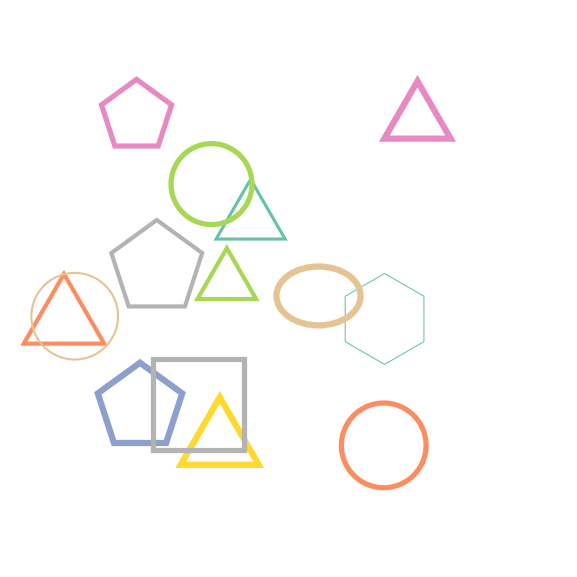[{"shape": "hexagon", "thickness": 0.5, "radius": 0.39, "center": [0.666, 0.447]}, {"shape": "triangle", "thickness": 1.5, "radius": 0.34, "center": [0.434, 0.62]}, {"shape": "circle", "thickness": 2.5, "radius": 0.37, "center": [0.664, 0.228]}, {"shape": "triangle", "thickness": 2, "radius": 0.4, "center": [0.111, 0.444]}, {"shape": "pentagon", "thickness": 3, "radius": 0.38, "center": [0.242, 0.294]}, {"shape": "triangle", "thickness": 3, "radius": 0.33, "center": [0.723, 0.792]}, {"shape": "pentagon", "thickness": 2.5, "radius": 0.32, "center": [0.236, 0.798]}, {"shape": "circle", "thickness": 2.5, "radius": 0.35, "center": [0.366, 0.68]}, {"shape": "triangle", "thickness": 2, "radius": 0.29, "center": [0.393, 0.511]}, {"shape": "triangle", "thickness": 3, "radius": 0.39, "center": [0.38, 0.233]}, {"shape": "oval", "thickness": 3, "radius": 0.36, "center": [0.552, 0.487]}, {"shape": "circle", "thickness": 1, "radius": 0.38, "center": [0.129, 0.452]}, {"shape": "square", "thickness": 2.5, "radius": 0.39, "center": [0.344, 0.299]}, {"shape": "pentagon", "thickness": 2, "radius": 0.41, "center": [0.272, 0.535]}]